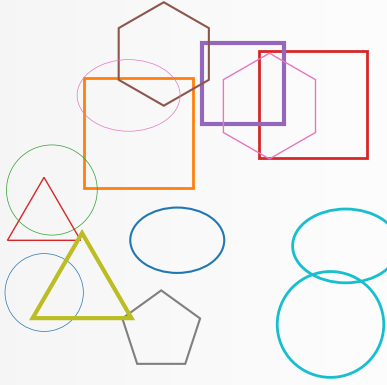[{"shape": "oval", "thickness": 1.5, "radius": 0.61, "center": [0.457, 0.376]}, {"shape": "circle", "thickness": 0.5, "radius": 0.51, "center": [0.114, 0.24]}, {"shape": "square", "thickness": 2, "radius": 0.71, "center": [0.357, 0.654]}, {"shape": "circle", "thickness": 0.5, "radius": 0.59, "center": [0.134, 0.506]}, {"shape": "triangle", "thickness": 1, "radius": 0.55, "center": [0.114, 0.43]}, {"shape": "square", "thickness": 2, "radius": 0.69, "center": [0.807, 0.73]}, {"shape": "square", "thickness": 3, "radius": 0.53, "center": [0.628, 0.784]}, {"shape": "hexagon", "thickness": 1.5, "radius": 0.67, "center": [0.423, 0.86]}, {"shape": "hexagon", "thickness": 1, "radius": 0.69, "center": [0.695, 0.725]}, {"shape": "oval", "thickness": 0.5, "radius": 0.66, "center": [0.332, 0.752]}, {"shape": "pentagon", "thickness": 1.5, "radius": 0.53, "center": [0.416, 0.14]}, {"shape": "triangle", "thickness": 3, "radius": 0.74, "center": [0.212, 0.247]}, {"shape": "circle", "thickness": 2, "radius": 0.69, "center": [0.853, 0.157]}, {"shape": "oval", "thickness": 2, "radius": 0.68, "center": [0.892, 0.361]}]